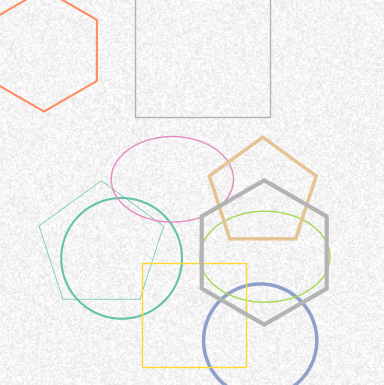[{"shape": "circle", "thickness": 1.5, "radius": 0.78, "center": [0.316, 0.329]}, {"shape": "pentagon", "thickness": 0.5, "radius": 0.85, "center": [0.263, 0.36]}, {"shape": "hexagon", "thickness": 1.5, "radius": 0.79, "center": [0.114, 0.869]}, {"shape": "circle", "thickness": 2.5, "radius": 0.74, "center": [0.676, 0.115]}, {"shape": "oval", "thickness": 1, "radius": 0.79, "center": [0.448, 0.534]}, {"shape": "oval", "thickness": 1, "radius": 0.84, "center": [0.688, 0.333]}, {"shape": "square", "thickness": 1, "radius": 0.67, "center": [0.504, 0.181]}, {"shape": "pentagon", "thickness": 2.5, "radius": 0.73, "center": [0.682, 0.498]}, {"shape": "square", "thickness": 1, "radius": 0.87, "center": [0.526, 0.872]}, {"shape": "hexagon", "thickness": 3, "radius": 0.94, "center": [0.686, 0.344]}]